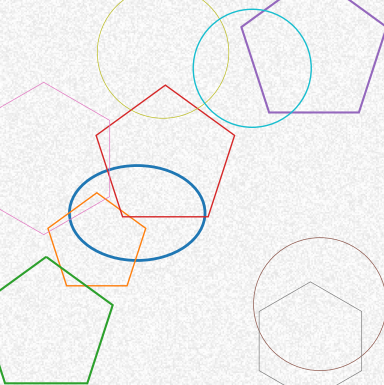[{"shape": "oval", "thickness": 2, "radius": 0.88, "center": [0.356, 0.447]}, {"shape": "pentagon", "thickness": 1, "radius": 0.67, "center": [0.252, 0.366]}, {"shape": "pentagon", "thickness": 1.5, "radius": 0.91, "center": [0.12, 0.151]}, {"shape": "pentagon", "thickness": 1, "radius": 0.95, "center": [0.429, 0.59]}, {"shape": "pentagon", "thickness": 1.5, "radius": 0.99, "center": [0.816, 0.868]}, {"shape": "circle", "thickness": 0.5, "radius": 0.86, "center": [0.831, 0.21]}, {"shape": "hexagon", "thickness": 0.5, "radius": 0.99, "center": [0.114, 0.588]}, {"shape": "hexagon", "thickness": 0.5, "radius": 0.77, "center": [0.806, 0.114]}, {"shape": "circle", "thickness": 0.5, "radius": 0.85, "center": [0.424, 0.864]}, {"shape": "circle", "thickness": 1, "radius": 0.77, "center": [0.655, 0.823]}]